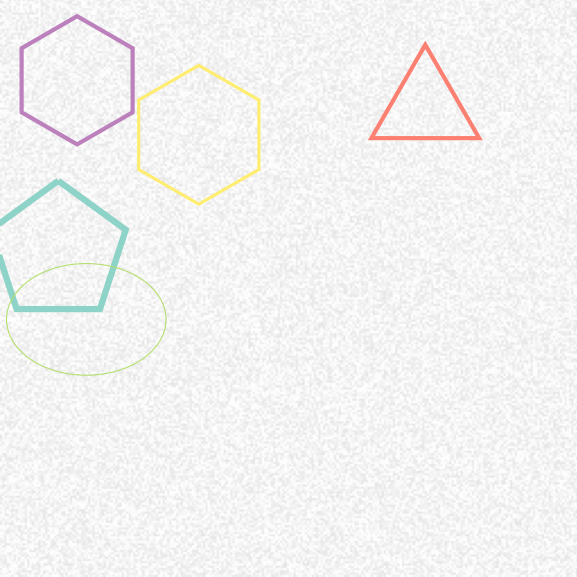[{"shape": "pentagon", "thickness": 3, "radius": 0.61, "center": [0.101, 0.563]}, {"shape": "triangle", "thickness": 2, "radius": 0.54, "center": [0.736, 0.814]}, {"shape": "oval", "thickness": 0.5, "radius": 0.69, "center": [0.149, 0.446]}, {"shape": "hexagon", "thickness": 2, "radius": 0.55, "center": [0.134, 0.86]}, {"shape": "hexagon", "thickness": 1.5, "radius": 0.6, "center": [0.344, 0.766]}]